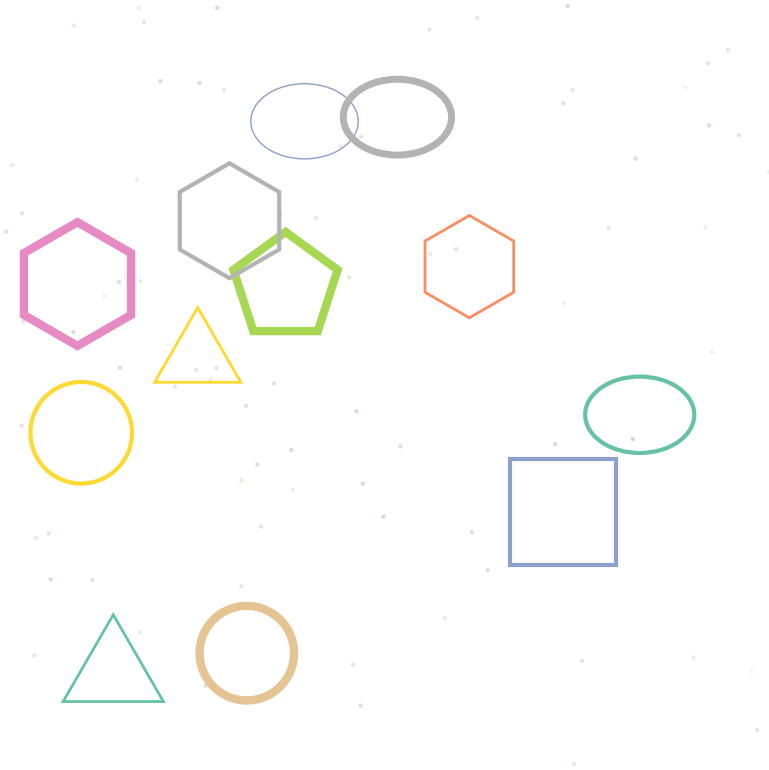[{"shape": "oval", "thickness": 1.5, "radius": 0.35, "center": [0.831, 0.461]}, {"shape": "triangle", "thickness": 1, "radius": 0.38, "center": [0.147, 0.126]}, {"shape": "hexagon", "thickness": 1, "radius": 0.33, "center": [0.61, 0.654]}, {"shape": "square", "thickness": 1.5, "radius": 0.34, "center": [0.731, 0.335]}, {"shape": "oval", "thickness": 0.5, "radius": 0.35, "center": [0.395, 0.842]}, {"shape": "hexagon", "thickness": 3, "radius": 0.4, "center": [0.101, 0.631]}, {"shape": "pentagon", "thickness": 3, "radius": 0.36, "center": [0.371, 0.628]}, {"shape": "circle", "thickness": 1.5, "radius": 0.33, "center": [0.105, 0.438]}, {"shape": "triangle", "thickness": 1, "radius": 0.32, "center": [0.257, 0.536]}, {"shape": "circle", "thickness": 3, "radius": 0.31, "center": [0.321, 0.152]}, {"shape": "oval", "thickness": 2.5, "radius": 0.35, "center": [0.516, 0.848]}, {"shape": "hexagon", "thickness": 1.5, "radius": 0.37, "center": [0.298, 0.713]}]